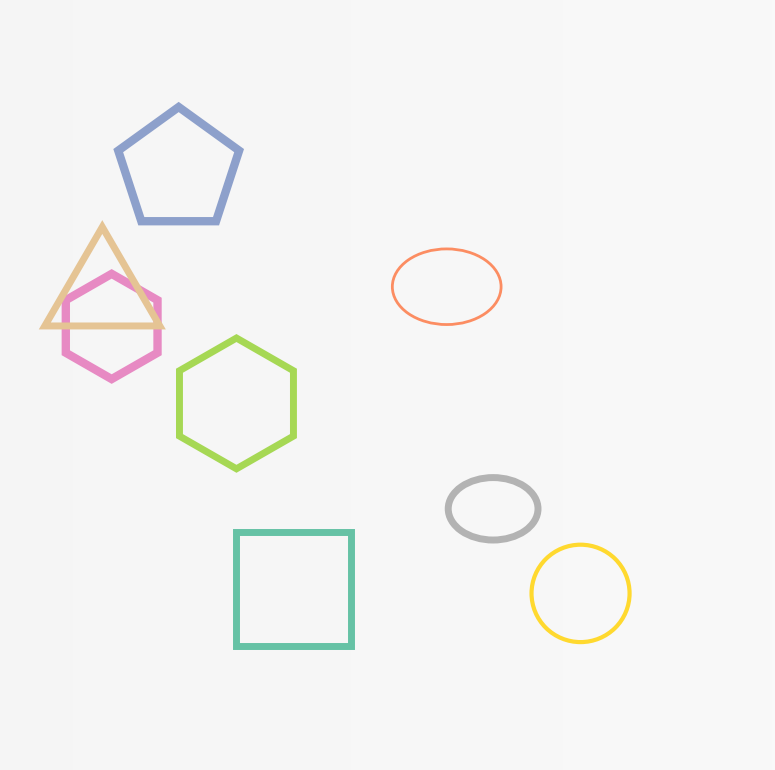[{"shape": "square", "thickness": 2.5, "radius": 0.37, "center": [0.379, 0.235]}, {"shape": "oval", "thickness": 1, "radius": 0.35, "center": [0.576, 0.628]}, {"shape": "pentagon", "thickness": 3, "radius": 0.41, "center": [0.231, 0.779]}, {"shape": "hexagon", "thickness": 3, "radius": 0.34, "center": [0.144, 0.576]}, {"shape": "hexagon", "thickness": 2.5, "radius": 0.42, "center": [0.305, 0.476]}, {"shape": "circle", "thickness": 1.5, "radius": 0.32, "center": [0.749, 0.229]}, {"shape": "triangle", "thickness": 2.5, "radius": 0.43, "center": [0.132, 0.62]}, {"shape": "oval", "thickness": 2.5, "radius": 0.29, "center": [0.636, 0.339]}]